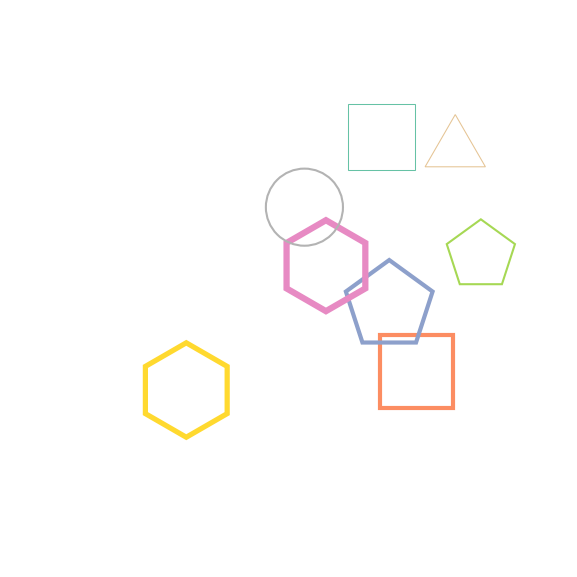[{"shape": "square", "thickness": 0.5, "radius": 0.29, "center": [0.66, 0.762]}, {"shape": "square", "thickness": 2, "radius": 0.32, "center": [0.721, 0.356]}, {"shape": "pentagon", "thickness": 2, "radius": 0.39, "center": [0.674, 0.47]}, {"shape": "hexagon", "thickness": 3, "radius": 0.39, "center": [0.564, 0.539]}, {"shape": "pentagon", "thickness": 1, "radius": 0.31, "center": [0.833, 0.557]}, {"shape": "hexagon", "thickness": 2.5, "radius": 0.41, "center": [0.323, 0.324]}, {"shape": "triangle", "thickness": 0.5, "radius": 0.3, "center": [0.788, 0.74]}, {"shape": "circle", "thickness": 1, "radius": 0.33, "center": [0.527, 0.64]}]